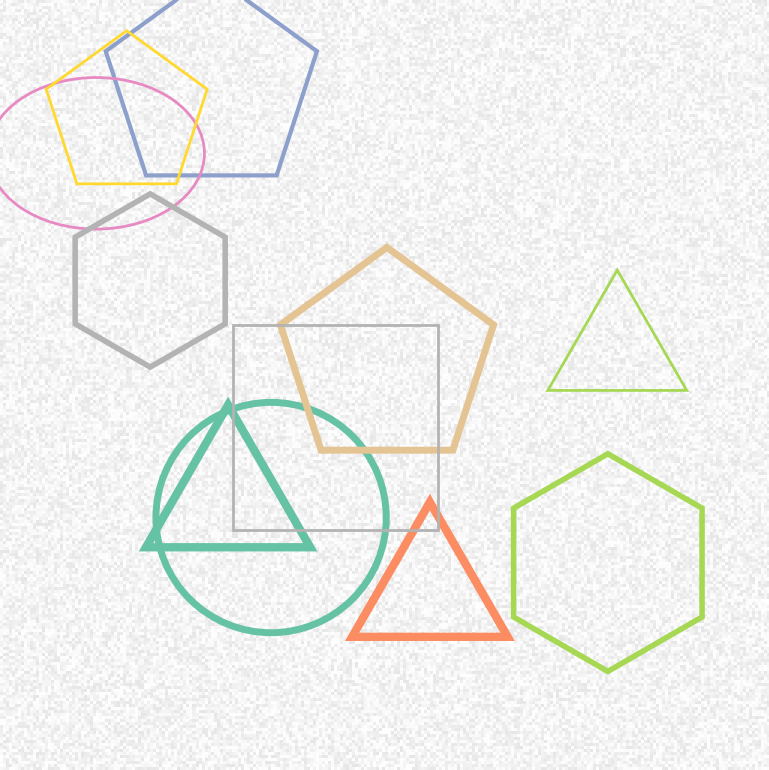[{"shape": "triangle", "thickness": 3, "radius": 0.62, "center": [0.296, 0.351]}, {"shape": "circle", "thickness": 2.5, "radius": 0.75, "center": [0.352, 0.328]}, {"shape": "triangle", "thickness": 3, "radius": 0.58, "center": [0.558, 0.231]}, {"shape": "pentagon", "thickness": 1.5, "radius": 0.72, "center": [0.274, 0.889]}, {"shape": "oval", "thickness": 1, "radius": 0.7, "center": [0.125, 0.801]}, {"shape": "hexagon", "thickness": 2, "radius": 0.71, "center": [0.789, 0.269]}, {"shape": "triangle", "thickness": 1, "radius": 0.52, "center": [0.802, 0.545]}, {"shape": "pentagon", "thickness": 1, "radius": 0.55, "center": [0.165, 0.85]}, {"shape": "pentagon", "thickness": 2.5, "radius": 0.73, "center": [0.503, 0.533]}, {"shape": "hexagon", "thickness": 2, "radius": 0.56, "center": [0.195, 0.636]}, {"shape": "square", "thickness": 1, "radius": 0.66, "center": [0.436, 0.444]}]